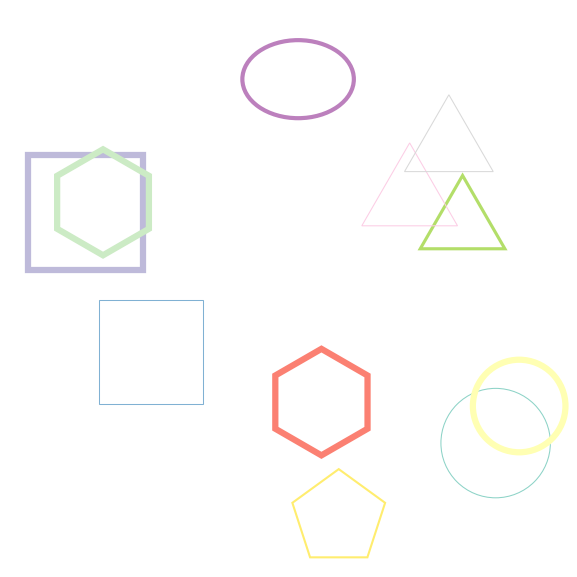[{"shape": "circle", "thickness": 0.5, "radius": 0.47, "center": [0.858, 0.232]}, {"shape": "circle", "thickness": 3, "radius": 0.4, "center": [0.899, 0.296]}, {"shape": "square", "thickness": 3, "radius": 0.5, "center": [0.148, 0.631]}, {"shape": "hexagon", "thickness": 3, "radius": 0.46, "center": [0.557, 0.303]}, {"shape": "square", "thickness": 0.5, "radius": 0.45, "center": [0.262, 0.389]}, {"shape": "triangle", "thickness": 1.5, "radius": 0.42, "center": [0.801, 0.611]}, {"shape": "triangle", "thickness": 0.5, "radius": 0.48, "center": [0.709, 0.656]}, {"shape": "triangle", "thickness": 0.5, "radius": 0.44, "center": [0.777, 0.746]}, {"shape": "oval", "thickness": 2, "radius": 0.48, "center": [0.516, 0.862]}, {"shape": "hexagon", "thickness": 3, "radius": 0.46, "center": [0.178, 0.649]}, {"shape": "pentagon", "thickness": 1, "radius": 0.42, "center": [0.587, 0.102]}]